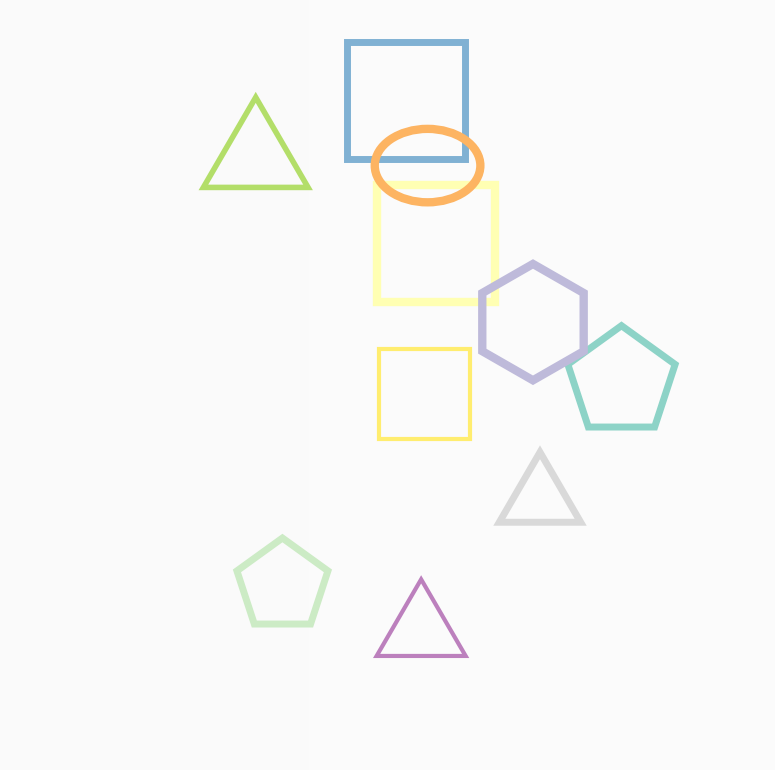[{"shape": "pentagon", "thickness": 2.5, "radius": 0.36, "center": [0.802, 0.504]}, {"shape": "square", "thickness": 3, "radius": 0.38, "center": [0.563, 0.684]}, {"shape": "hexagon", "thickness": 3, "radius": 0.38, "center": [0.688, 0.582]}, {"shape": "square", "thickness": 2.5, "radius": 0.38, "center": [0.524, 0.869]}, {"shape": "oval", "thickness": 3, "radius": 0.34, "center": [0.552, 0.785]}, {"shape": "triangle", "thickness": 2, "radius": 0.39, "center": [0.33, 0.796]}, {"shape": "triangle", "thickness": 2.5, "radius": 0.3, "center": [0.697, 0.352]}, {"shape": "triangle", "thickness": 1.5, "radius": 0.33, "center": [0.543, 0.181]}, {"shape": "pentagon", "thickness": 2.5, "radius": 0.31, "center": [0.364, 0.24]}, {"shape": "square", "thickness": 1.5, "radius": 0.29, "center": [0.548, 0.488]}]